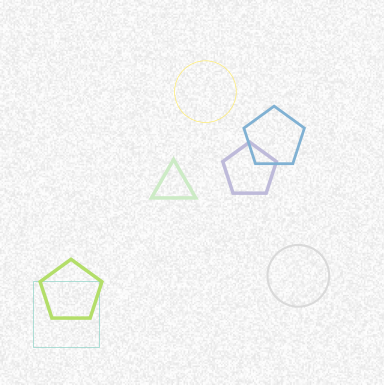[{"shape": "square", "thickness": 0.5, "radius": 0.43, "center": [0.172, 0.184]}, {"shape": "pentagon", "thickness": 2.5, "radius": 0.37, "center": [0.648, 0.558]}, {"shape": "pentagon", "thickness": 2, "radius": 0.41, "center": [0.712, 0.642]}, {"shape": "pentagon", "thickness": 2.5, "radius": 0.42, "center": [0.184, 0.242]}, {"shape": "circle", "thickness": 1.5, "radius": 0.4, "center": [0.775, 0.284]}, {"shape": "triangle", "thickness": 2.5, "radius": 0.33, "center": [0.451, 0.519]}, {"shape": "circle", "thickness": 0.5, "radius": 0.4, "center": [0.534, 0.762]}]